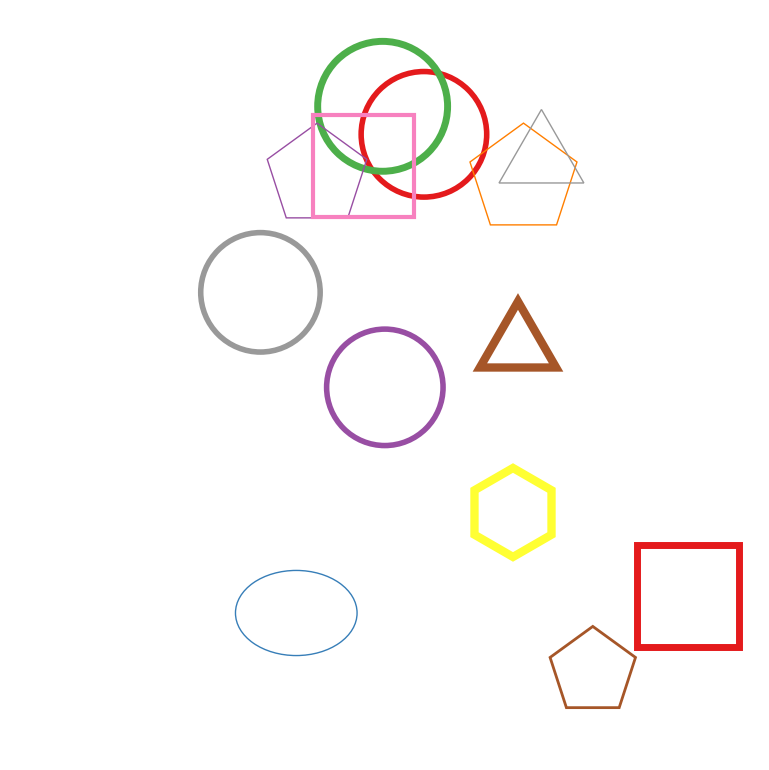[{"shape": "square", "thickness": 2.5, "radius": 0.33, "center": [0.893, 0.226]}, {"shape": "circle", "thickness": 2, "radius": 0.41, "center": [0.551, 0.826]}, {"shape": "oval", "thickness": 0.5, "radius": 0.39, "center": [0.385, 0.204]}, {"shape": "circle", "thickness": 2.5, "radius": 0.42, "center": [0.497, 0.862]}, {"shape": "pentagon", "thickness": 0.5, "radius": 0.34, "center": [0.412, 0.772]}, {"shape": "circle", "thickness": 2, "radius": 0.38, "center": [0.5, 0.497]}, {"shape": "pentagon", "thickness": 0.5, "radius": 0.37, "center": [0.68, 0.767]}, {"shape": "hexagon", "thickness": 3, "radius": 0.29, "center": [0.666, 0.334]}, {"shape": "pentagon", "thickness": 1, "radius": 0.29, "center": [0.77, 0.128]}, {"shape": "triangle", "thickness": 3, "radius": 0.29, "center": [0.673, 0.551]}, {"shape": "square", "thickness": 1.5, "radius": 0.33, "center": [0.472, 0.784]}, {"shape": "circle", "thickness": 2, "radius": 0.39, "center": [0.338, 0.62]}, {"shape": "triangle", "thickness": 0.5, "radius": 0.32, "center": [0.703, 0.794]}]